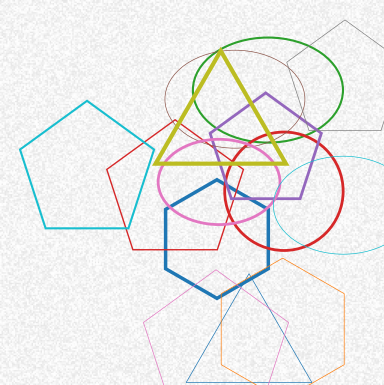[{"shape": "hexagon", "thickness": 2.5, "radius": 0.77, "center": [0.564, 0.379]}, {"shape": "triangle", "thickness": 0.5, "radius": 0.94, "center": [0.647, 0.101]}, {"shape": "hexagon", "thickness": 0.5, "radius": 0.92, "center": [0.734, 0.145]}, {"shape": "oval", "thickness": 1.5, "radius": 0.97, "center": [0.696, 0.766]}, {"shape": "pentagon", "thickness": 1, "radius": 0.93, "center": [0.455, 0.502]}, {"shape": "circle", "thickness": 2, "radius": 0.77, "center": [0.737, 0.503]}, {"shape": "pentagon", "thickness": 2, "radius": 0.76, "center": [0.69, 0.607]}, {"shape": "oval", "thickness": 0.5, "radius": 0.91, "center": [0.61, 0.742]}, {"shape": "oval", "thickness": 2, "radius": 0.79, "center": [0.569, 0.527]}, {"shape": "pentagon", "thickness": 0.5, "radius": 0.99, "center": [0.561, 0.101]}, {"shape": "pentagon", "thickness": 0.5, "radius": 0.8, "center": [0.896, 0.789]}, {"shape": "triangle", "thickness": 3, "radius": 0.98, "center": [0.573, 0.673]}, {"shape": "oval", "thickness": 0.5, "radius": 0.91, "center": [0.892, 0.467]}, {"shape": "pentagon", "thickness": 1.5, "radius": 0.92, "center": [0.226, 0.555]}]